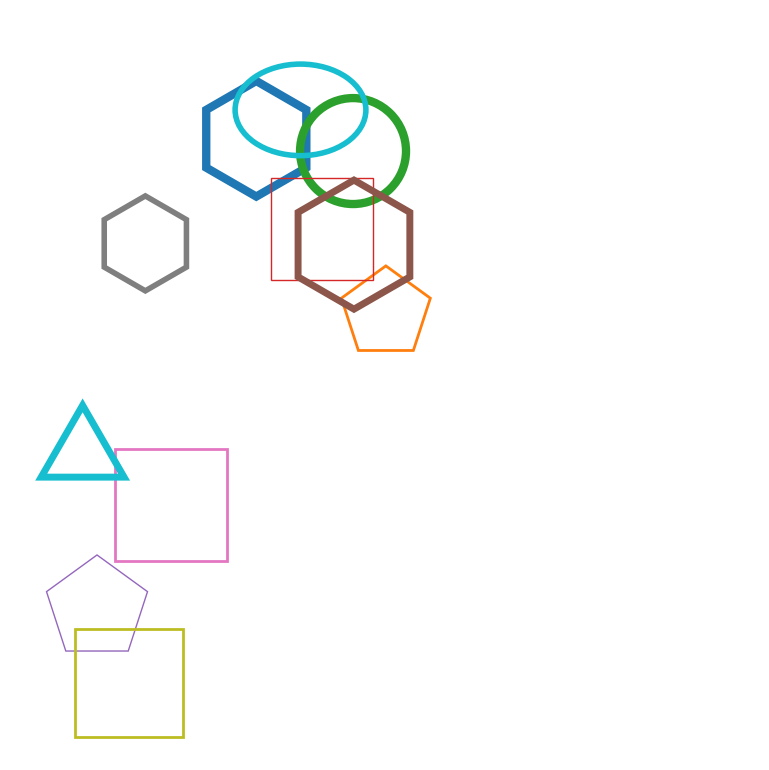[{"shape": "hexagon", "thickness": 3, "radius": 0.38, "center": [0.333, 0.82]}, {"shape": "pentagon", "thickness": 1, "radius": 0.3, "center": [0.501, 0.594]}, {"shape": "circle", "thickness": 3, "radius": 0.34, "center": [0.458, 0.804]}, {"shape": "square", "thickness": 0.5, "radius": 0.33, "center": [0.418, 0.703]}, {"shape": "pentagon", "thickness": 0.5, "radius": 0.34, "center": [0.126, 0.21]}, {"shape": "hexagon", "thickness": 2.5, "radius": 0.42, "center": [0.46, 0.682]}, {"shape": "square", "thickness": 1, "radius": 0.36, "center": [0.222, 0.344]}, {"shape": "hexagon", "thickness": 2, "radius": 0.31, "center": [0.189, 0.684]}, {"shape": "square", "thickness": 1, "radius": 0.35, "center": [0.167, 0.113]}, {"shape": "triangle", "thickness": 2.5, "radius": 0.31, "center": [0.107, 0.411]}, {"shape": "oval", "thickness": 2, "radius": 0.42, "center": [0.39, 0.857]}]